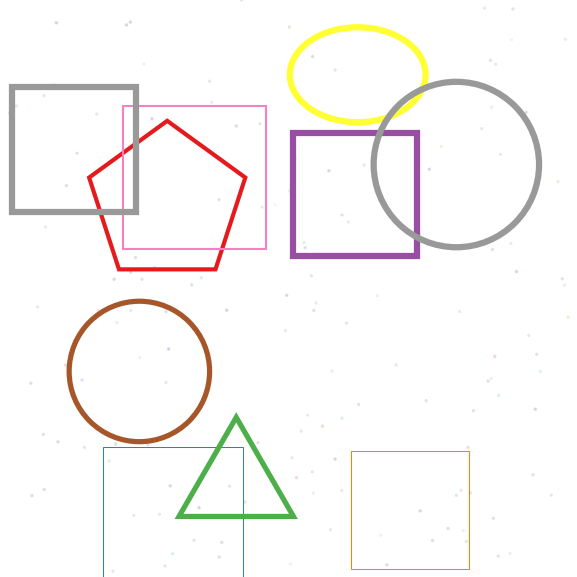[{"shape": "pentagon", "thickness": 2, "radius": 0.71, "center": [0.29, 0.648]}, {"shape": "square", "thickness": 0.5, "radius": 0.61, "center": [0.299, 0.104]}, {"shape": "triangle", "thickness": 2.5, "radius": 0.57, "center": [0.409, 0.162]}, {"shape": "square", "thickness": 3, "radius": 0.54, "center": [0.615, 0.663]}, {"shape": "square", "thickness": 0.5, "radius": 0.51, "center": [0.71, 0.116]}, {"shape": "oval", "thickness": 3, "radius": 0.59, "center": [0.619, 0.87]}, {"shape": "circle", "thickness": 2.5, "radius": 0.61, "center": [0.241, 0.356]}, {"shape": "square", "thickness": 1, "radius": 0.62, "center": [0.336, 0.691]}, {"shape": "circle", "thickness": 3, "radius": 0.72, "center": [0.79, 0.714]}, {"shape": "square", "thickness": 3, "radius": 0.54, "center": [0.128, 0.741]}]